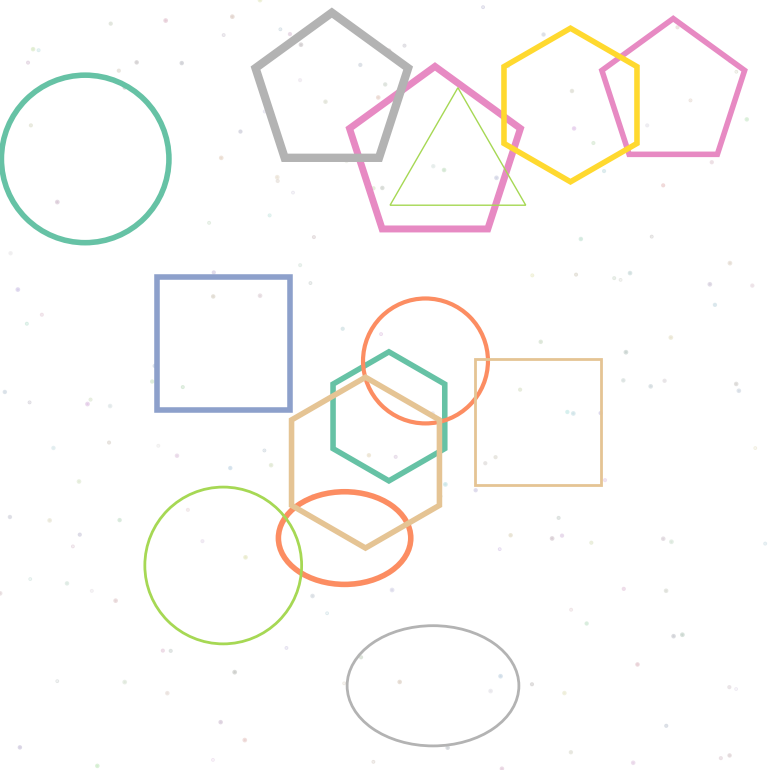[{"shape": "circle", "thickness": 2, "radius": 0.54, "center": [0.111, 0.794]}, {"shape": "hexagon", "thickness": 2, "radius": 0.42, "center": [0.505, 0.459]}, {"shape": "circle", "thickness": 1.5, "radius": 0.41, "center": [0.553, 0.531]}, {"shape": "oval", "thickness": 2, "radius": 0.43, "center": [0.448, 0.301]}, {"shape": "square", "thickness": 2, "radius": 0.43, "center": [0.29, 0.554]}, {"shape": "pentagon", "thickness": 2, "radius": 0.49, "center": [0.874, 0.878]}, {"shape": "pentagon", "thickness": 2.5, "radius": 0.58, "center": [0.565, 0.797]}, {"shape": "triangle", "thickness": 0.5, "radius": 0.51, "center": [0.595, 0.784]}, {"shape": "circle", "thickness": 1, "radius": 0.51, "center": [0.29, 0.266]}, {"shape": "hexagon", "thickness": 2, "radius": 0.5, "center": [0.741, 0.864]}, {"shape": "hexagon", "thickness": 2, "radius": 0.55, "center": [0.475, 0.399]}, {"shape": "square", "thickness": 1, "radius": 0.41, "center": [0.699, 0.452]}, {"shape": "pentagon", "thickness": 3, "radius": 0.52, "center": [0.431, 0.879]}, {"shape": "oval", "thickness": 1, "radius": 0.56, "center": [0.562, 0.109]}]